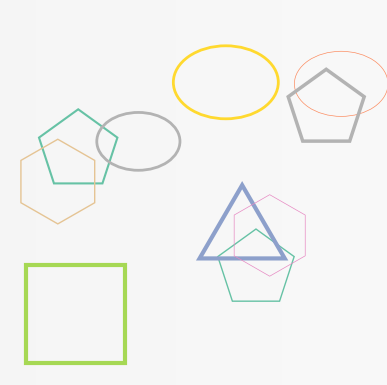[{"shape": "pentagon", "thickness": 1.5, "radius": 0.53, "center": [0.202, 0.61]}, {"shape": "pentagon", "thickness": 1, "radius": 0.52, "center": [0.661, 0.302]}, {"shape": "oval", "thickness": 0.5, "radius": 0.6, "center": [0.88, 0.782]}, {"shape": "triangle", "thickness": 3, "radius": 0.63, "center": [0.625, 0.392]}, {"shape": "hexagon", "thickness": 0.5, "radius": 0.53, "center": [0.696, 0.388]}, {"shape": "square", "thickness": 3, "radius": 0.64, "center": [0.196, 0.185]}, {"shape": "oval", "thickness": 2, "radius": 0.68, "center": [0.583, 0.786]}, {"shape": "hexagon", "thickness": 1, "radius": 0.55, "center": [0.149, 0.528]}, {"shape": "oval", "thickness": 2, "radius": 0.54, "center": [0.357, 0.633]}, {"shape": "pentagon", "thickness": 2.5, "radius": 0.52, "center": [0.842, 0.717]}]